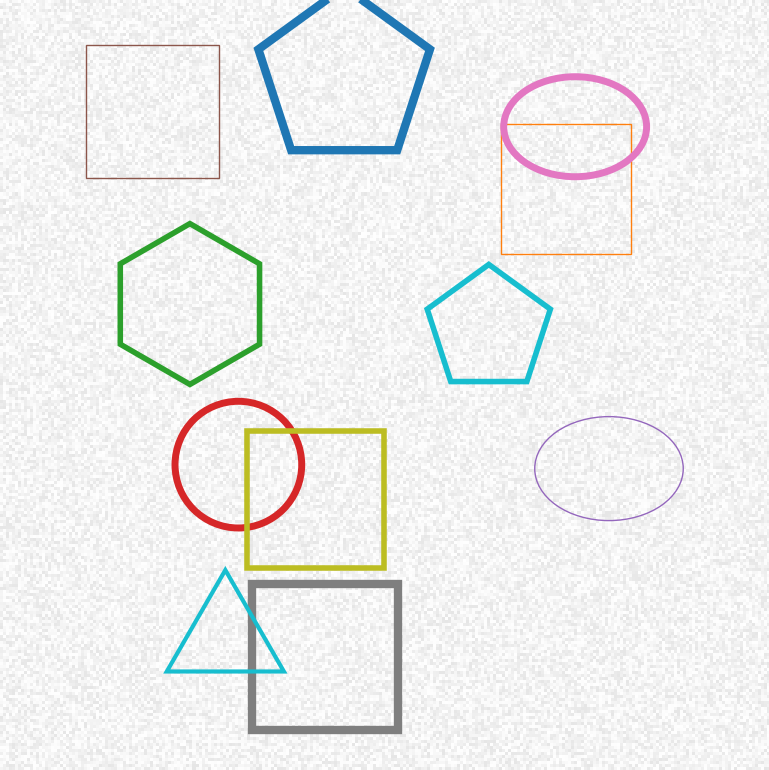[{"shape": "pentagon", "thickness": 3, "radius": 0.59, "center": [0.447, 0.9]}, {"shape": "square", "thickness": 0.5, "radius": 0.42, "center": [0.735, 0.755]}, {"shape": "hexagon", "thickness": 2, "radius": 0.52, "center": [0.247, 0.605]}, {"shape": "circle", "thickness": 2.5, "radius": 0.41, "center": [0.31, 0.397]}, {"shape": "oval", "thickness": 0.5, "radius": 0.48, "center": [0.791, 0.391]}, {"shape": "square", "thickness": 0.5, "radius": 0.43, "center": [0.198, 0.855]}, {"shape": "oval", "thickness": 2.5, "radius": 0.46, "center": [0.747, 0.835]}, {"shape": "square", "thickness": 3, "radius": 0.47, "center": [0.422, 0.147]}, {"shape": "square", "thickness": 2, "radius": 0.44, "center": [0.41, 0.351]}, {"shape": "triangle", "thickness": 1.5, "radius": 0.44, "center": [0.293, 0.172]}, {"shape": "pentagon", "thickness": 2, "radius": 0.42, "center": [0.635, 0.572]}]